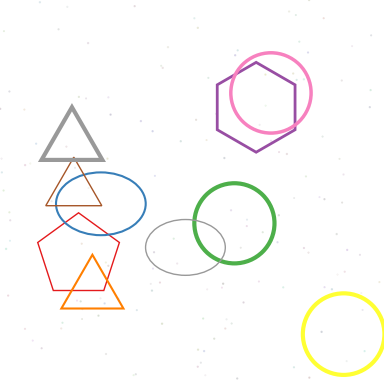[{"shape": "pentagon", "thickness": 1, "radius": 0.56, "center": [0.204, 0.336]}, {"shape": "oval", "thickness": 1.5, "radius": 0.58, "center": [0.262, 0.471]}, {"shape": "circle", "thickness": 3, "radius": 0.52, "center": [0.609, 0.42]}, {"shape": "hexagon", "thickness": 2, "radius": 0.58, "center": [0.665, 0.721]}, {"shape": "triangle", "thickness": 1.5, "radius": 0.47, "center": [0.24, 0.245]}, {"shape": "circle", "thickness": 3, "radius": 0.53, "center": [0.893, 0.132]}, {"shape": "triangle", "thickness": 1, "radius": 0.42, "center": [0.192, 0.508]}, {"shape": "circle", "thickness": 2.5, "radius": 0.52, "center": [0.704, 0.759]}, {"shape": "triangle", "thickness": 3, "radius": 0.46, "center": [0.187, 0.63]}, {"shape": "oval", "thickness": 1, "radius": 0.52, "center": [0.482, 0.357]}]